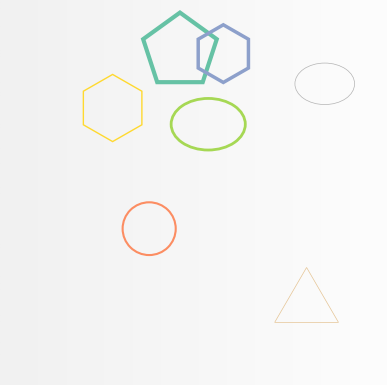[{"shape": "pentagon", "thickness": 3, "radius": 0.5, "center": [0.464, 0.867]}, {"shape": "circle", "thickness": 1.5, "radius": 0.34, "center": [0.385, 0.406]}, {"shape": "hexagon", "thickness": 2.5, "radius": 0.37, "center": [0.576, 0.861]}, {"shape": "oval", "thickness": 2, "radius": 0.48, "center": [0.537, 0.677]}, {"shape": "hexagon", "thickness": 1, "radius": 0.44, "center": [0.291, 0.719]}, {"shape": "triangle", "thickness": 0.5, "radius": 0.48, "center": [0.791, 0.21]}, {"shape": "oval", "thickness": 0.5, "radius": 0.38, "center": [0.838, 0.782]}]